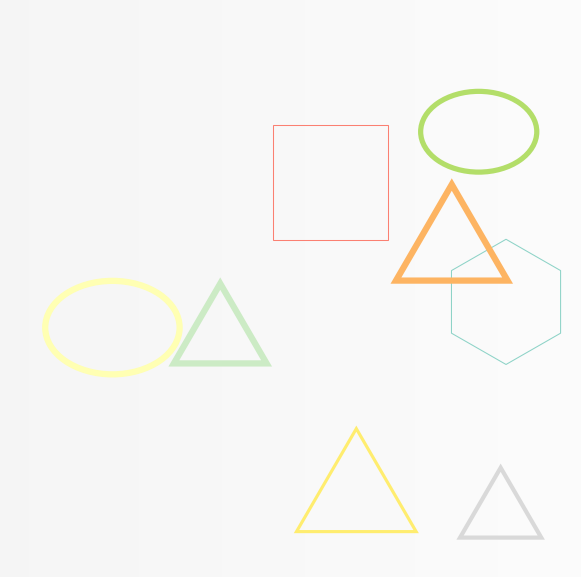[{"shape": "hexagon", "thickness": 0.5, "radius": 0.54, "center": [0.871, 0.476]}, {"shape": "oval", "thickness": 3, "radius": 0.58, "center": [0.193, 0.432]}, {"shape": "square", "thickness": 0.5, "radius": 0.5, "center": [0.569, 0.683]}, {"shape": "triangle", "thickness": 3, "radius": 0.55, "center": [0.777, 0.569]}, {"shape": "oval", "thickness": 2.5, "radius": 0.5, "center": [0.824, 0.771]}, {"shape": "triangle", "thickness": 2, "radius": 0.4, "center": [0.861, 0.109]}, {"shape": "triangle", "thickness": 3, "radius": 0.46, "center": [0.379, 0.416]}, {"shape": "triangle", "thickness": 1.5, "radius": 0.59, "center": [0.613, 0.138]}]